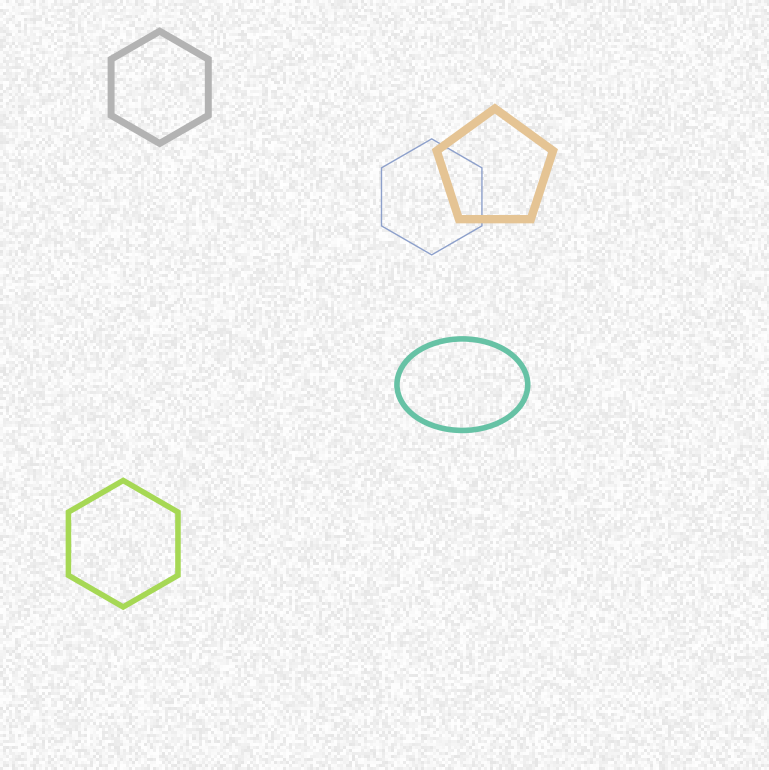[{"shape": "oval", "thickness": 2, "radius": 0.42, "center": [0.6, 0.5]}, {"shape": "hexagon", "thickness": 0.5, "radius": 0.38, "center": [0.561, 0.744]}, {"shape": "hexagon", "thickness": 2, "radius": 0.41, "center": [0.16, 0.294]}, {"shape": "pentagon", "thickness": 3, "radius": 0.4, "center": [0.643, 0.78]}, {"shape": "hexagon", "thickness": 2.5, "radius": 0.36, "center": [0.207, 0.887]}]